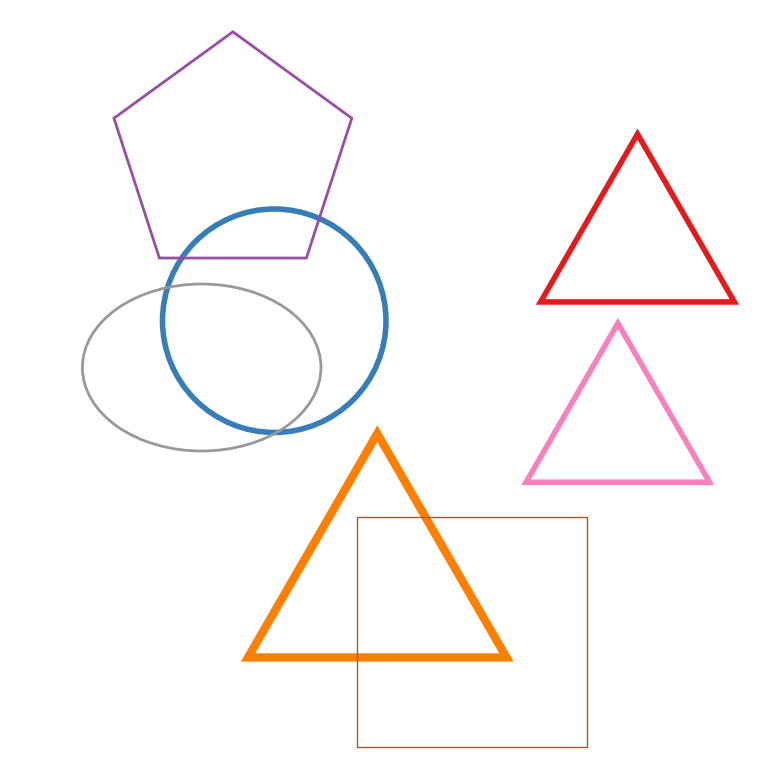[{"shape": "triangle", "thickness": 2, "radius": 0.73, "center": [0.828, 0.681]}, {"shape": "circle", "thickness": 2, "radius": 0.73, "center": [0.356, 0.583]}, {"shape": "pentagon", "thickness": 1, "radius": 0.81, "center": [0.302, 0.796]}, {"shape": "triangle", "thickness": 3, "radius": 0.97, "center": [0.49, 0.243]}, {"shape": "square", "thickness": 0.5, "radius": 0.75, "center": [0.613, 0.179]}, {"shape": "triangle", "thickness": 2, "radius": 0.69, "center": [0.802, 0.443]}, {"shape": "oval", "thickness": 1, "radius": 0.77, "center": [0.262, 0.523]}]